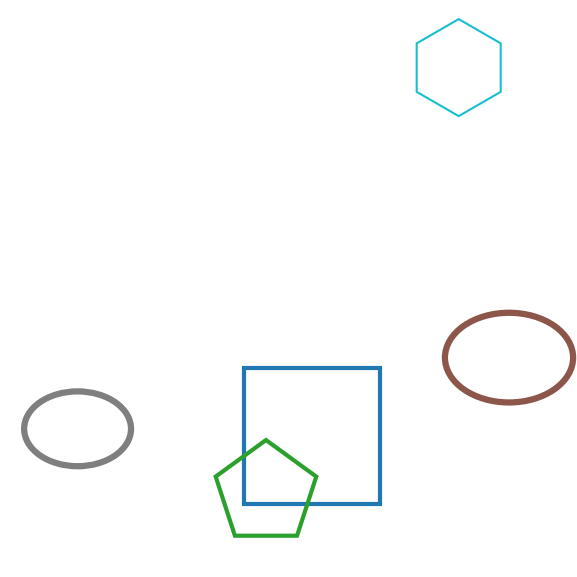[{"shape": "square", "thickness": 2, "radius": 0.59, "center": [0.54, 0.244]}, {"shape": "pentagon", "thickness": 2, "radius": 0.46, "center": [0.461, 0.146]}, {"shape": "oval", "thickness": 3, "radius": 0.55, "center": [0.881, 0.38]}, {"shape": "oval", "thickness": 3, "radius": 0.46, "center": [0.134, 0.257]}, {"shape": "hexagon", "thickness": 1, "radius": 0.42, "center": [0.794, 0.882]}]